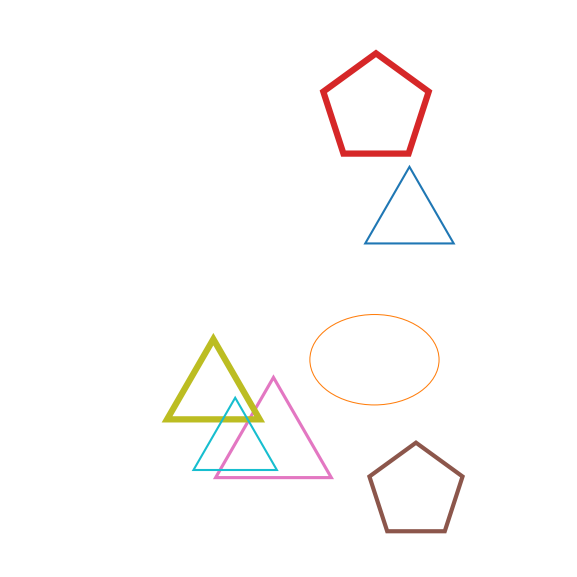[{"shape": "triangle", "thickness": 1, "radius": 0.44, "center": [0.709, 0.622]}, {"shape": "oval", "thickness": 0.5, "radius": 0.56, "center": [0.648, 0.376]}, {"shape": "pentagon", "thickness": 3, "radius": 0.48, "center": [0.651, 0.811]}, {"shape": "pentagon", "thickness": 2, "radius": 0.42, "center": [0.72, 0.148]}, {"shape": "triangle", "thickness": 1.5, "radius": 0.58, "center": [0.474, 0.23]}, {"shape": "triangle", "thickness": 3, "radius": 0.46, "center": [0.369, 0.319]}, {"shape": "triangle", "thickness": 1, "radius": 0.42, "center": [0.407, 0.227]}]